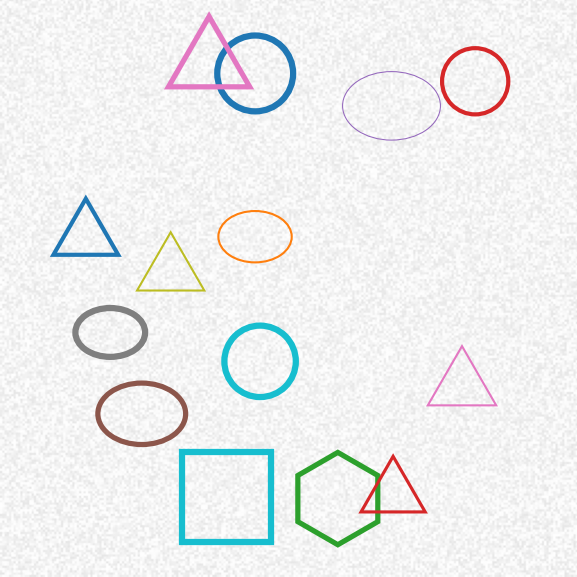[{"shape": "circle", "thickness": 3, "radius": 0.33, "center": [0.442, 0.872]}, {"shape": "triangle", "thickness": 2, "radius": 0.32, "center": [0.149, 0.59]}, {"shape": "oval", "thickness": 1, "radius": 0.32, "center": [0.442, 0.589]}, {"shape": "hexagon", "thickness": 2.5, "radius": 0.4, "center": [0.585, 0.136]}, {"shape": "circle", "thickness": 2, "radius": 0.29, "center": [0.823, 0.858]}, {"shape": "triangle", "thickness": 1.5, "radius": 0.32, "center": [0.681, 0.145]}, {"shape": "oval", "thickness": 0.5, "radius": 0.42, "center": [0.678, 0.816]}, {"shape": "oval", "thickness": 2.5, "radius": 0.38, "center": [0.245, 0.283]}, {"shape": "triangle", "thickness": 1, "radius": 0.34, "center": [0.8, 0.331]}, {"shape": "triangle", "thickness": 2.5, "radius": 0.41, "center": [0.362, 0.889]}, {"shape": "oval", "thickness": 3, "radius": 0.3, "center": [0.191, 0.423]}, {"shape": "triangle", "thickness": 1, "radius": 0.34, "center": [0.296, 0.53]}, {"shape": "circle", "thickness": 3, "radius": 0.31, "center": [0.45, 0.373]}, {"shape": "square", "thickness": 3, "radius": 0.39, "center": [0.392, 0.138]}]